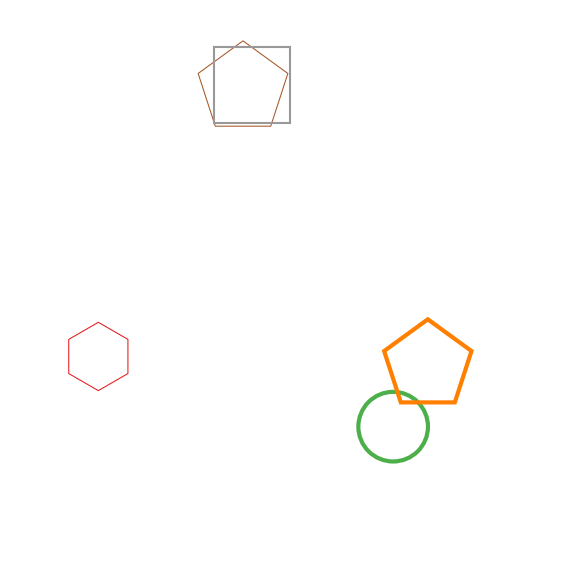[{"shape": "hexagon", "thickness": 0.5, "radius": 0.3, "center": [0.17, 0.382]}, {"shape": "circle", "thickness": 2, "radius": 0.3, "center": [0.681, 0.26]}, {"shape": "pentagon", "thickness": 2, "radius": 0.4, "center": [0.741, 0.367]}, {"shape": "pentagon", "thickness": 0.5, "radius": 0.41, "center": [0.421, 0.847]}, {"shape": "square", "thickness": 1, "radius": 0.33, "center": [0.437, 0.852]}]